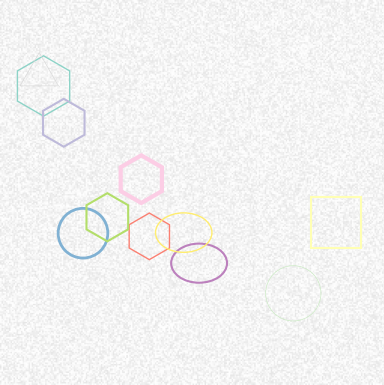[{"shape": "hexagon", "thickness": 1, "radius": 0.39, "center": [0.113, 0.777]}, {"shape": "square", "thickness": 1.5, "radius": 0.33, "center": [0.873, 0.422]}, {"shape": "hexagon", "thickness": 1.5, "radius": 0.31, "center": [0.166, 0.681]}, {"shape": "hexagon", "thickness": 1, "radius": 0.3, "center": [0.388, 0.386]}, {"shape": "circle", "thickness": 2, "radius": 0.32, "center": [0.216, 0.394]}, {"shape": "hexagon", "thickness": 1.5, "radius": 0.31, "center": [0.279, 0.436]}, {"shape": "hexagon", "thickness": 3, "radius": 0.31, "center": [0.367, 0.535]}, {"shape": "triangle", "thickness": 0.5, "radius": 0.29, "center": [0.102, 0.806]}, {"shape": "oval", "thickness": 1.5, "radius": 0.36, "center": [0.517, 0.316]}, {"shape": "circle", "thickness": 0.5, "radius": 0.36, "center": [0.762, 0.238]}, {"shape": "oval", "thickness": 1, "radius": 0.37, "center": [0.477, 0.396]}]